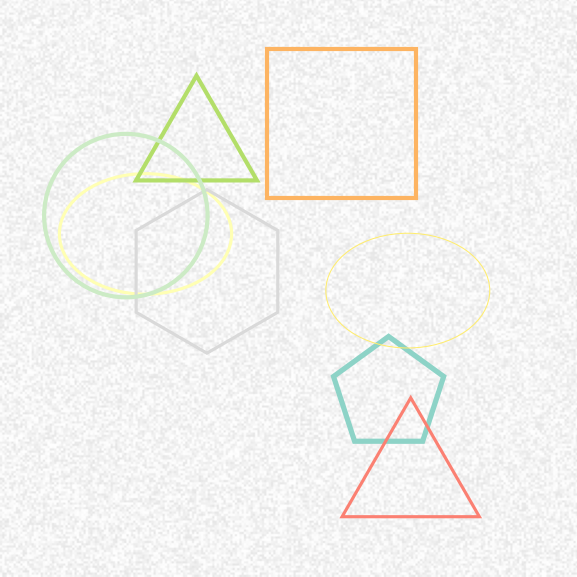[{"shape": "pentagon", "thickness": 2.5, "radius": 0.5, "center": [0.673, 0.316]}, {"shape": "oval", "thickness": 1.5, "radius": 0.75, "center": [0.252, 0.594]}, {"shape": "triangle", "thickness": 1.5, "radius": 0.69, "center": [0.711, 0.173]}, {"shape": "square", "thickness": 2, "radius": 0.64, "center": [0.591, 0.785]}, {"shape": "triangle", "thickness": 2, "radius": 0.6, "center": [0.34, 0.747]}, {"shape": "hexagon", "thickness": 1.5, "radius": 0.71, "center": [0.358, 0.529]}, {"shape": "circle", "thickness": 2, "radius": 0.71, "center": [0.218, 0.626]}, {"shape": "oval", "thickness": 0.5, "radius": 0.71, "center": [0.706, 0.496]}]